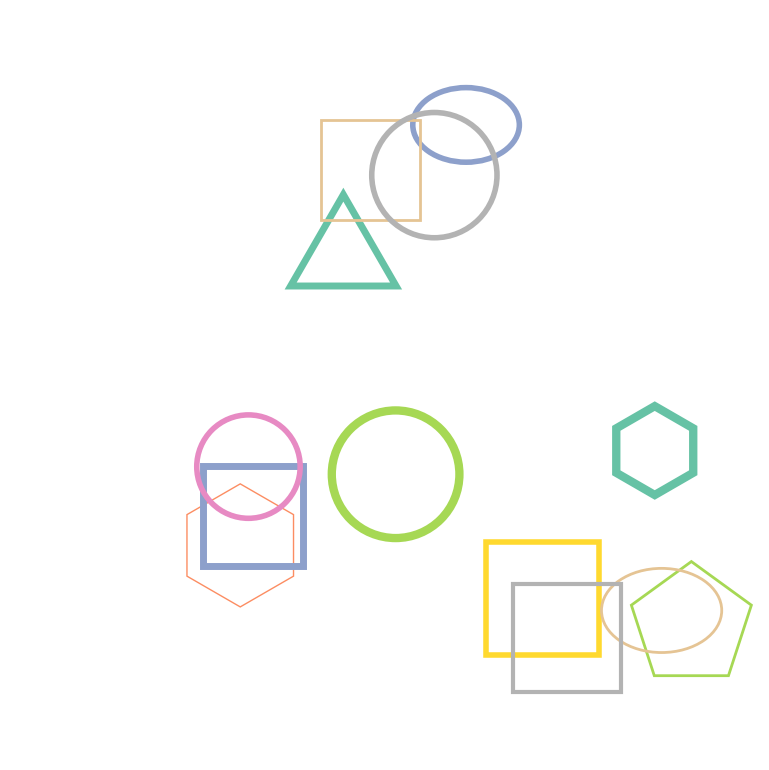[{"shape": "triangle", "thickness": 2.5, "radius": 0.4, "center": [0.446, 0.668]}, {"shape": "hexagon", "thickness": 3, "radius": 0.29, "center": [0.85, 0.415]}, {"shape": "hexagon", "thickness": 0.5, "radius": 0.4, "center": [0.312, 0.292]}, {"shape": "square", "thickness": 2.5, "radius": 0.33, "center": [0.329, 0.33]}, {"shape": "oval", "thickness": 2, "radius": 0.35, "center": [0.605, 0.838]}, {"shape": "circle", "thickness": 2, "radius": 0.34, "center": [0.323, 0.394]}, {"shape": "circle", "thickness": 3, "radius": 0.41, "center": [0.514, 0.384]}, {"shape": "pentagon", "thickness": 1, "radius": 0.41, "center": [0.898, 0.189]}, {"shape": "square", "thickness": 2, "radius": 0.37, "center": [0.705, 0.223]}, {"shape": "square", "thickness": 1, "radius": 0.32, "center": [0.481, 0.779]}, {"shape": "oval", "thickness": 1, "radius": 0.39, "center": [0.859, 0.207]}, {"shape": "circle", "thickness": 2, "radius": 0.41, "center": [0.564, 0.773]}, {"shape": "square", "thickness": 1.5, "radius": 0.35, "center": [0.737, 0.171]}]